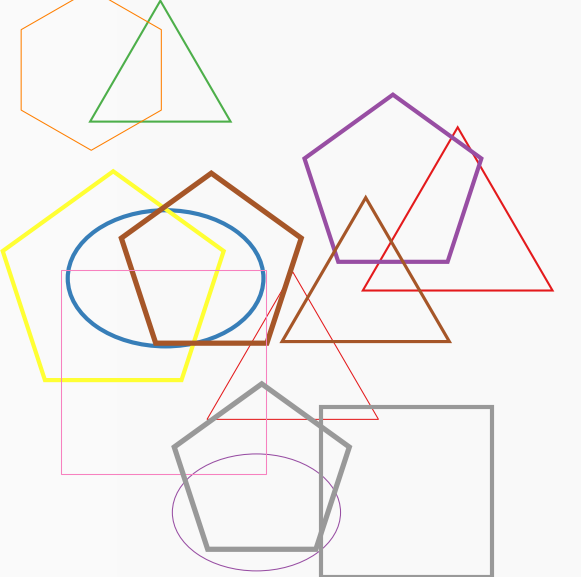[{"shape": "triangle", "thickness": 0.5, "radius": 0.85, "center": [0.504, 0.358]}, {"shape": "triangle", "thickness": 1, "radius": 0.94, "center": [0.787, 0.59]}, {"shape": "oval", "thickness": 2, "radius": 0.84, "center": [0.285, 0.517]}, {"shape": "triangle", "thickness": 1, "radius": 0.7, "center": [0.276, 0.858]}, {"shape": "oval", "thickness": 0.5, "radius": 0.72, "center": [0.441, 0.112]}, {"shape": "pentagon", "thickness": 2, "radius": 0.8, "center": [0.676, 0.675]}, {"shape": "hexagon", "thickness": 0.5, "radius": 0.7, "center": [0.157, 0.878]}, {"shape": "pentagon", "thickness": 2, "radius": 1.0, "center": [0.195, 0.503]}, {"shape": "pentagon", "thickness": 2.5, "radius": 0.81, "center": [0.364, 0.537]}, {"shape": "triangle", "thickness": 1.5, "radius": 0.83, "center": [0.629, 0.491]}, {"shape": "square", "thickness": 0.5, "radius": 0.88, "center": [0.282, 0.355]}, {"shape": "square", "thickness": 2, "radius": 0.73, "center": [0.699, 0.147]}, {"shape": "pentagon", "thickness": 2.5, "radius": 0.79, "center": [0.45, 0.176]}]